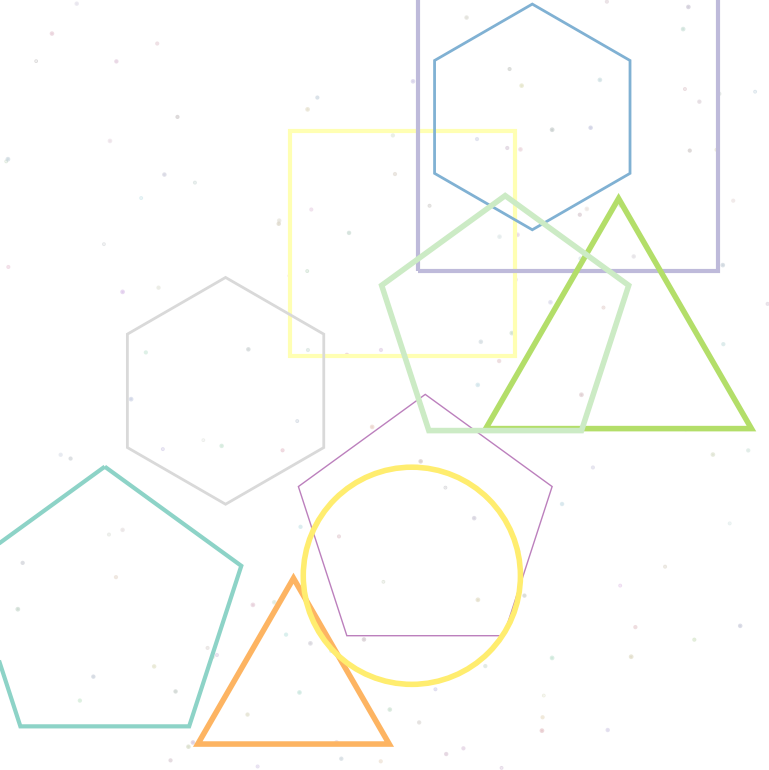[{"shape": "pentagon", "thickness": 1.5, "radius": 0.93, "center": [0.136, 0.208]}, {"shape": "square", "thickness": 1.5, "radius": 0.73, "center": [0.523, 0.684]}, {"shape": "square", "thickness": 1.5, "radius": 0.98, "center": [0.738, 0.844]}, {"shape": "hexagon", "thickness": 1, "radius": 0.73, "center": [0.691, 0.848]}, {"shape": "triangle", "thickness": 2, "radius": 0.72, "center": [0.381, 0.105]}, {"shape": "triangle", "thickness": 2, "radius": 1.0, "center": [0.803, 0.543]}, {"shape": "hexagon", "thickness": 1, "radius": 0.74, "center": [0.293, 0.492]}, {"shape": "pentagon", "thickness": 0.5, "radius": 0.87, "center": [0.552, 0.315]}, {"shape": "pentagon", "thickness": 2, "radius": 0.84, "center": [0.656, 0.577]}, {"shape": "circle", "thickness": 2, "radius": 0.71, "center": [0.535, 0.252]}]